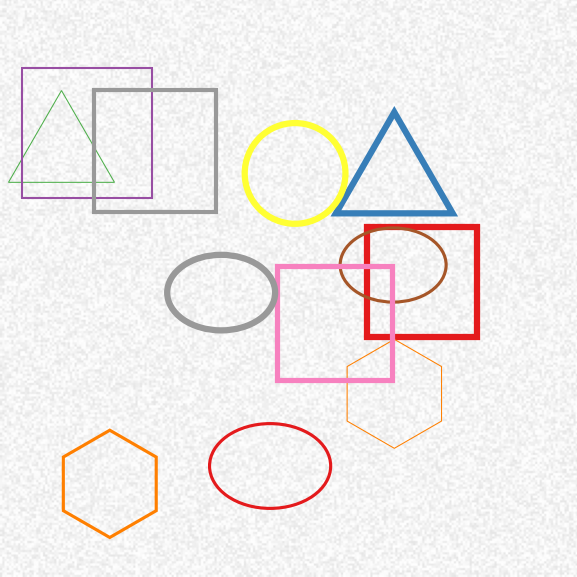[{"shape": "oval", "thickness": 1.5, "radius": 0.52, "center": [0.468, 0.192]}, {"shape": "square", "thickness": 3, "radius": 0.48, "center": [0.731, 0.51]}, {"shape": "triangle", "thickness": 3, "radius": 0.58, "center": [0.683, 0.688]}, {"shape": "triangle", "thickness": 0.5, "radius": 0.53, "center": [0.106, 0.736]}, {"shape": "square", "thickness": 1, "radius": 0.56, "center": [0.151, 0.768]}, {"shape": "hexagon", "thickness": 0.5, "radius": 0.47, "center": [0.683, 0.317]}, {"shape": "hexagon", "thickness": 1.5, "radius": 0.46, "center": [0.19, 0.161]}, {"shape": "circle", "thickness": 3, "radius": 0.44, "center": [0.511, 0.699]}, {"shape": "oval", "thickness": 1.5, "radius": 0.46, "center": [0.681, 0.54]}, {"shape": "square", "thickness": 2.5, "radius": 0.5, "center": [0.579, 0.439]}, {"shape": "oval", "thickness": 3, "radius": 0.47, "center": [0.383, 0.492]}, {"shape": "square", "thickness": 2, "radius": 0.53, "center": [0.268, 0.738]}]